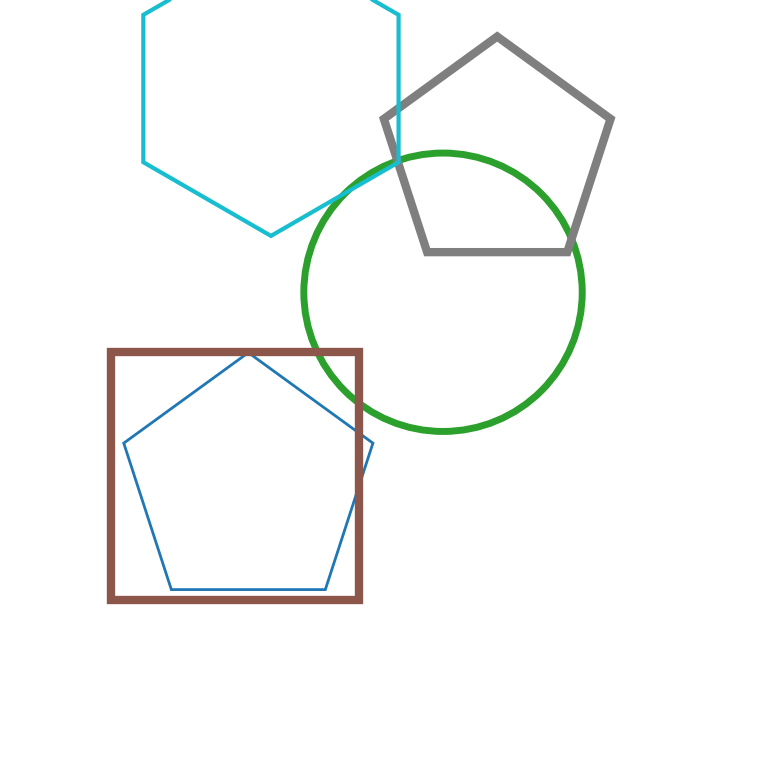[{"shape": "pentagon", "thickness": 1, "radius": 0.85, "center": [0.323, 0.372]}, {"shape": "circle", "thickness": 2.5, "radius": 0.9, "center": [0.575, 0.62]}, {"shape": "square", "thickness": 3, "radius": 0.81, "center": [0.305, 0.382]}, {"shape": "pentagon", "thickness": 3, "radius": 0.77, "center": [0.646, 0.798]}, {"shape": "hexagon", "thickness": 1.5, "radius": 0.96, "center": [0.352, 0.885]}]